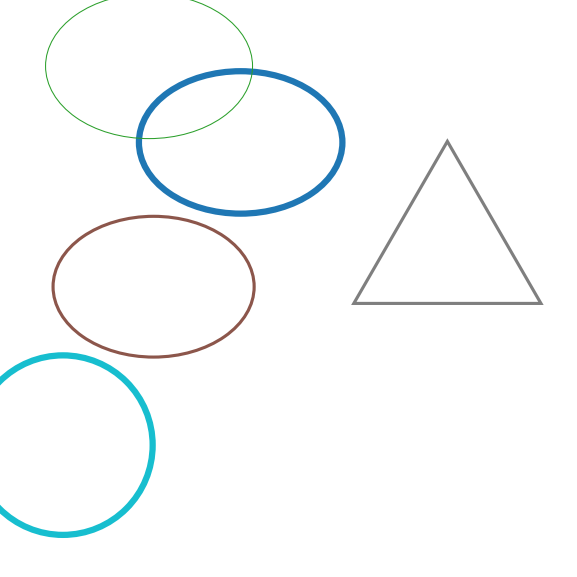[{"shape": "oval", "thickness": 3, "radius": 0.88, "center": [0.417, 0.753]}, {"shape": "oval", "thickness": 0.5, "radius": 0.9, "center": [0.258, 0.885]}, {"shape": "oval", "thickness": 1.5, "radius": 0.87, "center": [0.266, 0.503]}, {"shape": "triangle", "thickness": 1.5, "radius": 0.94, "center": [0.775, 0.567]}, {"shape": "circle", "thickness": 3, "radius": 0.78, "center": [0.109, 0.228]}]